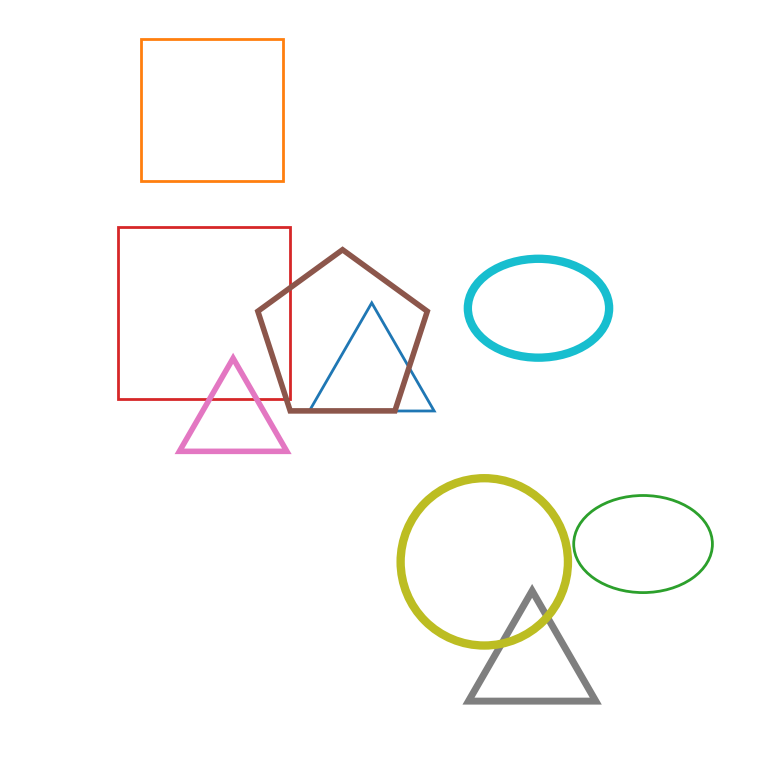[{"shape": "triangle", "thickness": 1, "radius": 0.47, "center": [0.483, 0.513]}, {"shape": "square", "thickness": 1, "radius": 0.46, "center": [0.275, 0.858]}, {"shape": "oval", "thickness": 1, "radius": 0.45, "center": [0.835, 0.293]}, {"shape": "square", "thickness": 1, "radius": 0.56, "center": [0.265, 0.594]}, {"shape": "pentagon", "thickness": 2, "radius": 0.58, "center": [0.445, 0.56]}, {"shape": "triangle", "thickness": 2, "radius": 0.4, "center": [0.303, 0.454]}, {"shape": "triangle", "thickness": 2.5, "radius": 0.48, "center": [0.691, 0.137]}, {"shape": "circle", "thickness": 3, "radius": 0.54, "center": [0.629, 0.27]}, {"shape": "oval", "thickness": 3, "radius": 0.46, "center": [0.699, 0.6]}]